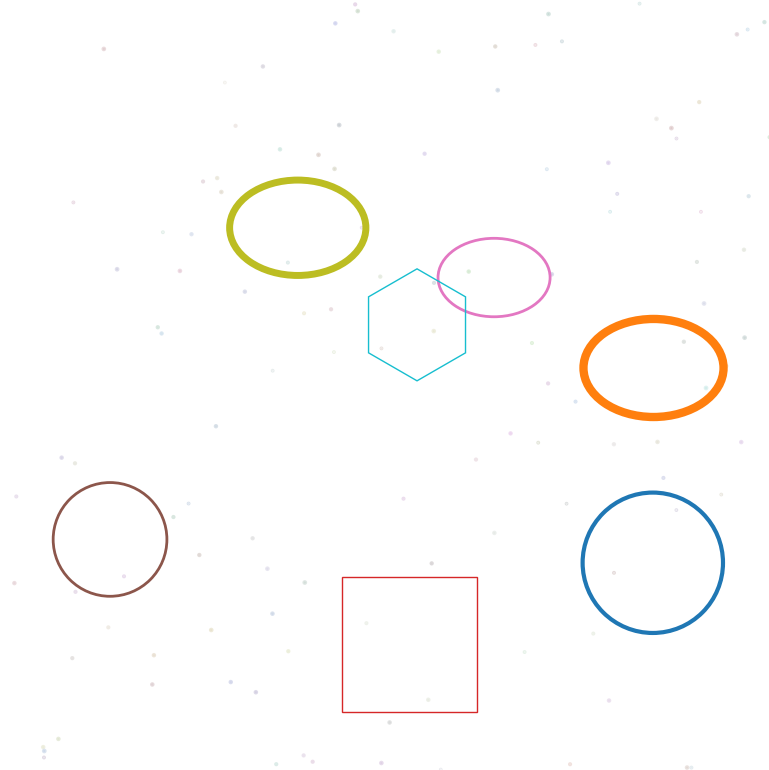[{"shape": "circle", "thickness": 1.5, "radius": 0.46, "center": [0.848, 0.269]}, {"shape": "oval", "thickness": 3, "radius": 0.45, "center": [0.849, 0.522]}, {"shape": "square", "thickness": 0.5, "radius": 0.44, "center": [0.532, 0.163]}, {"shape": "circle", "thickness": 1, "radius": 0.37, "center": [0.143, 0.299]}, {"shape": "oval", "thickness": 1, "radius": 0.36, "center": [0.642, 0.64]}, {"shape": "oval", "thickness": 2.5, "radius": 0.44, "center": [0.387, 0.704]}, {"shape": "hexagon", "thickness": 0.5, "radius": 0.36, "center": [0.542, 0.578]}]